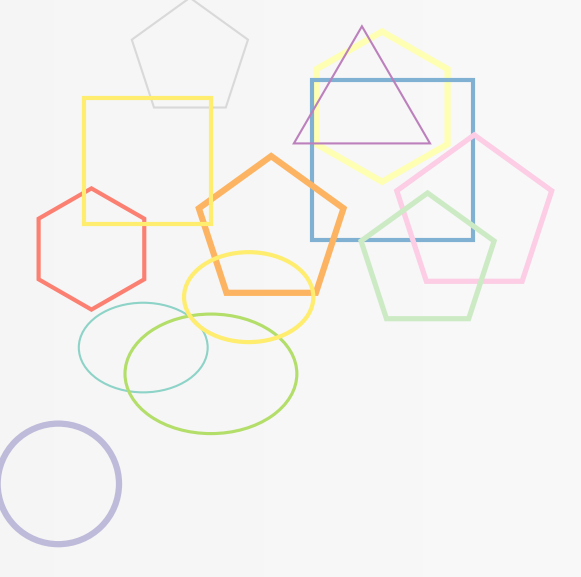[{"shape": "oval", "thickness": 1, "radius": 0.55, "center": [0.246, 0.397]}, {"shape": "hexagon", "thickness": 3, "radius": 0.65, "center": [0.657, 0.814]}, {"shape": "circle", "thickness": 3, "radius": 0.52, "center": [0.1, 0.161]}, {"shape": "hexagon", "thickness": 2, "radius": 0.52, "center": [0.157, 0.568]}, {"shape": "square", "thickness": 2, "radius": 0.69, "center": [0.675, 0.722]}, {"shape": "pentagon", "thickness": 3, "radius": 0.65, "center": [0.467, 0.598]}, {"shape": "oval", "thickness": 1.5, "radius": 0.74, "center": [0.363, 0.352]}, {"shape": "pentagon", "thickness": 2.5, "radius": 0.7, "center": [0.816, 0.625]}, {"shape": "pentagon", "thickness": 1, "radius": 0.53, "center": [0.327, 0.898]}, {"shape": "triangle", "thickness": 1, "radius": 0.68, "center": [0.623, 0.818]}, {"shape": "pentagon", "thickness": 2.5, "radius": 0.6, "center": [0.736, 0.545]}, {"shape": "oval", "thickness": 2, "radius": 0.56, "center": [0.428, 0.485]}, {"shape": "square", "thickness": 2, "radius": 0.54, "center": [0.254, 0.721]}]